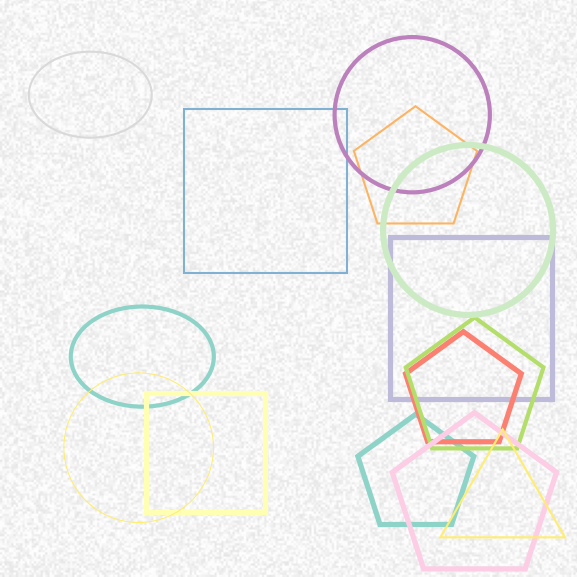[{"shape": "oval", "thickness": 2, "radius": 0.62, "center": [0.246, 0.382]}, {"shape": "pentagon", "thickness": 2.5, "radius": 0.53, "center": [0.72, 0.176]}, {"shape": "square", "thickness": 2.5, "radius": 0.52, "center": [0.357, 0.216]}, {"shape": "square", "thickness": 2.5, "radius": 0.7, "center": [0.815, 0.449]}, {"shape": "pentagon", "thickness": 2.5, "radius": 0.53, "center": [0.802, 0.319]}, {"shape": "square", "thickness": 1, "radius": 0.71, "center": [0.46, 0.669]}, {"shape": "pentagon", "thickness": 1, "radius": 0.56, "center": [0.719, 0.703]}, {"shape": "pentagon", "thickness": 2, "radius": 0.63, "center": [0.822, 0.324]}, {"shape": "pentagon", "thickness": 2.5, "radius": 0.75, "center": [0.821, 0.135]}, {"shape": "oval", "thickness": 1, "radius": 0.53, "center": [0.156, 0.835]}, {"shape": "circle", "thickness": 2, "radius": 0.67, "center": [0.714, 0.8]}, {"shape": "circle", "thickness": 3, "radius": 0.74, "center": [0.811, 0.601]}, {"shape": "triangle", "thickness": 1, "radius": 0.62, "center": [0.87, 0.131]}, {"shape": "circle", "thickness": 0.5, "radius": 0.65, "center": [0.24, 0.224]}]